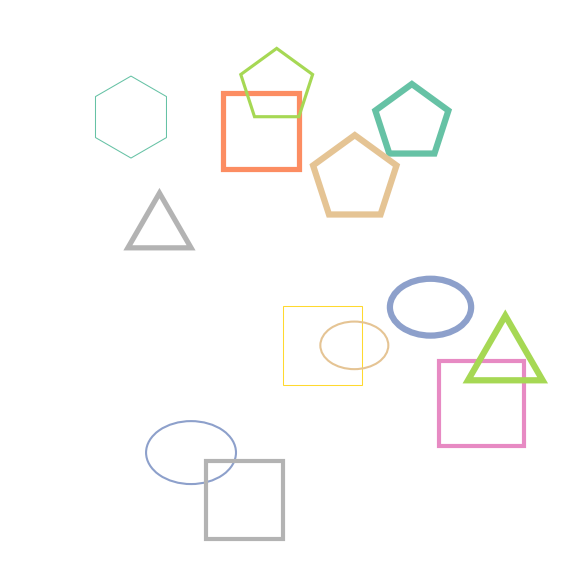[{"shape": "hexagon", "thickness": 0.5, "radius": 0.35, "center": [0.227, 0.796]}, {"shape": "pentagon", "thickness": 3, "radius": 0.33, "center": [0.713, 0.787]}, {"shape": "square", "thickness": 2.5, "radius": 0.33, "center": [0.452, 0.772]}, {"shape": "oval", "thickness": 1, "radius": 0.39, "center": [0.331, 0.215]}, {"shape": "oval", "thickness": 3, "radius": 0.35, "center": [0.745, 0.467]}, {"shape": "square", "thickness": 2, "radius": 0.37, "center": [0.834, 0.301]}, {"shape": "triangle", "thickness": 3, "radius": 0.37, "center": [0.875, 0.378]}, {"shape": "pentagon", "thickness": 1.5, "radius": 0.33, "center": [0.479, 0.85]}, {"shape": "square", "thickness": 0.5, "radius": 0.34, "center": [0.559, 0.401]}, {"shape": "oval", "thickness": 1, "radius": 0.29, "center": [0.614, 0.401]}, {"shape": "pentagon", "thickness": 3, "radius": 0.38, "center": [0.614, 0.689]}, {"shape": "triangle", "thickness": 2.5, "radius": 0.32, "center": [0.276, 0.602]}, {"shape": "square", "thickness": 2, "radius": 0.33, "center": [0.423, 0.133]}]